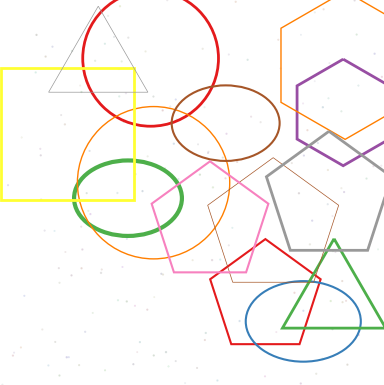[{"shape": "pentagon", "thickness": 1.5, "radius": 0.75, "center": [0.689, 0.228]}, {"shape": "circle", "thickness": 2, "radius": 0.88, "center": [0.391, 0.848]}, {"shape": "oval", "thickness": 1.5, "radius": 0.75, "center": [0.788, 0.165]}, {"shape": "oval", "thickness": 3, "radius": 0.7, "center": [0.332, 0.485]}, {"shape": "triangle", "thickness": 2, "radius": 0.77, "center": [0.868, 0.225]}, {"shape": "hexagon", "thickness": 2, "radius": 0.69, "center": [0.891, 0.708]}, {"shape": "hexagon", "thickness": 1, "radius": 0.96, "center": [0.896, 0.83]}, {"shape": "circle", "thickness": 1, "radius": 0.99, "center": [0.399, 0.525]}, {"shape": "square", "thickness": 2, "radius": 0.86, "center": [0.175, 0.652]}, {"shape": "oval", "thickness": 1.5, "radius": 0.7, "center": [0.586, 0.68]}, {"shape": "pentagon", "thickness": 0.5, "radius": 0.89, "center": [0.71, 0.412]}, {"shape": "pentagon", "thickness": 1.5, "radius": 0.8, "center": [0.545, 0.422]}, {"shape": "pentagon", "thickness": 2, "radius": 0.85, "center": [0.854, 0.488]}, {"shape": "triangle", "thickness": 0.5, "radius": 0.74, "center": [0.255, 0.835]}]